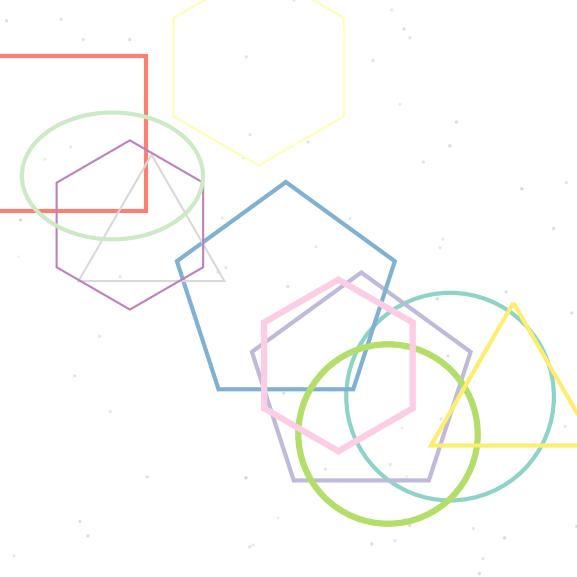[{"shape": "circle", "thickness": 2, "radius": 0.9, "center": [0.779, 0.312]}, {"shape": "hexagon", "thickness": 1, "radius": 0.85, "center": [0.448, 0.883]}, {"shape": "pentagon", "thickness": 2, "radius": 1.0, "center": [0.626, 0.328]}, {"shape": "square", "thickness": 2, "radius": 0.67, "center": [0.118, 0.768]}, {"shape": "pentagon", "thickness": 2, "radius": 0.99, "center": [0.495, 0.486]}, {"shape": "circle", "thickness": 3, "radius": 0.78, "center": [0.672, 0.248]}, {"shape": "hexagon", "thickness": 3, "radius": 0.74, "center": [0.586, 0.366]}, {"shape": "triangle", "thickness": 1, "radius": 0.73, "center": [0.262, 0.585]}, {"shape": "hexagon", "thickness": 1, "radius": 0.73, "center": [0.225, 0.61]}, {"shape": "oval", "thickness": 2, "radius": 0.78, "center": [0.195, 0.695]}, {"shape": "triangle", "thickness": 2, "radius": 0.82, "center": [0.889, 0.31]}]